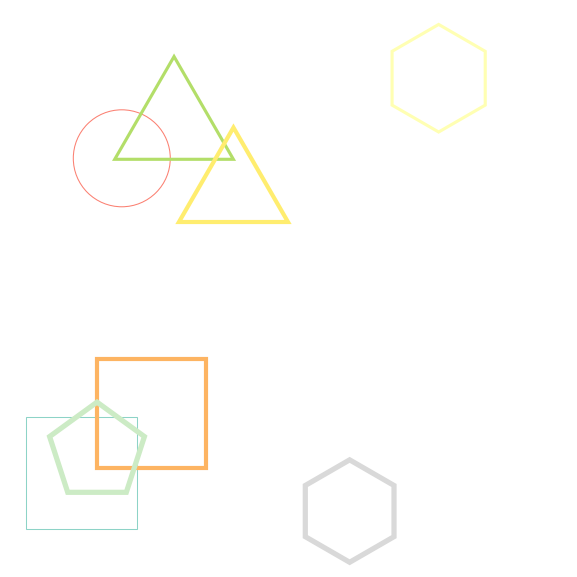[{"shape": "square", "thickness": 0.5, "radius": 0.48, "center": [0.141, 0.18]}, {"shape": "hexagon", "thickness": 1.5, "radius": 0.47, "center": [0.76, 0.864]}, {"shape": "circle", "thickness": 0.5, "radius": 0.42, "center": [0.211, 0.725]}, {"shape": "square", "thickness": 2, "radius": 0.47, "center": [0.263, 0.282]}, {"shape": "triangle", "thickness": 1.5, "radius": 0.59, "center": [0.301, 0.783]}, {"shape": "hexagon", "thickness": 2.5, "radius": 0.44, "center": [0.605, 0.114]}, {"shape": "pentagon", "thickness": 2.5, "radius": 0.43, "center": [0.168, 0.216]}, {"shape": "triangle", "thickness": 2, "radius": 0.55, "center": [0.404, 0.669]}]